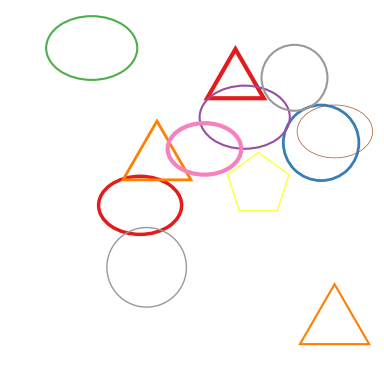[{"shape": "triangle", "thickness": 3, "radius": 0.43, "center": [0.611, 0.787]}, {"shape": "oval", "thickness": 2.5, "radius": 0.54, "center": [0.364, 0.467]}, {"shape": "circle", "thickness": 2, "radius": 0.49, "center": [0.834, 0.629]}, {"shape": "oval", "thickness": 1.5, "radius": 0.59, "center": [0.238, 0.875]}, {"shape": "oval", "thickness": 1.5, "radius": 0.59, "center": [0.636, 0.696]}, {"shape": "triangle", "thickness": 2, "radius": 0.51, "center": [0.408, 0.584]}, {"shape": "triangle", "thickness": 1.5, "radius": 0.52, "center": [0.869, 0.158]}, {"shape": "pentagon", "thickness": 1, "radius": 0.42, "center": [0.671, 0.52]}, {"shape": "oval", "thickness": 0.5, "radius": 0.49, "center": [0.87, 0.659]}, {"shape": "oval", "thickness": 3, "radius": 0.48, "center": [0.531, 0.613]}, {"shape": "circle", "thickness": 1.5, "radius": 0.43, "center": [0.765, 0.798]}, {"shape": "circle", "thickness": 1, "radius": 0.52, "center": [0.381, 0.306]}]